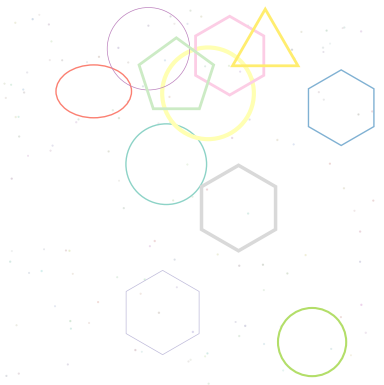[{"shape": "circle", "thickness": 1, "radius": 0.52, "center": [0.432, 0.574]}, {"shape": "circle", "thickness": 3, "radius": 0.6, "center": [0.54, 0.758]}, {"shape": "hexagon", "thickness": 0.5, "radius": 0.55, "center": [0.422, 0.188]}, {"shape": "oval", "thickness": 1, "radius": 0.49, "center": [0.244, 0.763]}, {"shape": "hexagon", "thickness": 1, "radius": 0.49, "center": [0.886, 0.72]}, {"shape": "circle", "thickness": 1.5, "radius": 0.44, "center": [0.811, 0.112]}, {"shape": "hexagon", "thickness": 2, "radius": 0.51, "center": [0.597, 0.855]}, {"shape": "hexagon", "thickness": 2.5, "radius": 0.56, "center": [0.62, 0.46]}, {"shape": "circle", "thickness": 0.5, "radius": 0.54, "center": [0.386, 0.873]}, {"shape": "pentagon", "thickness": 2, "radius": 0.51, "center": [0.458, 0.8]}, {"shape": "triangle", "thickness": 2, "radius": 0.49, "center": [0.689, 0.878]}]